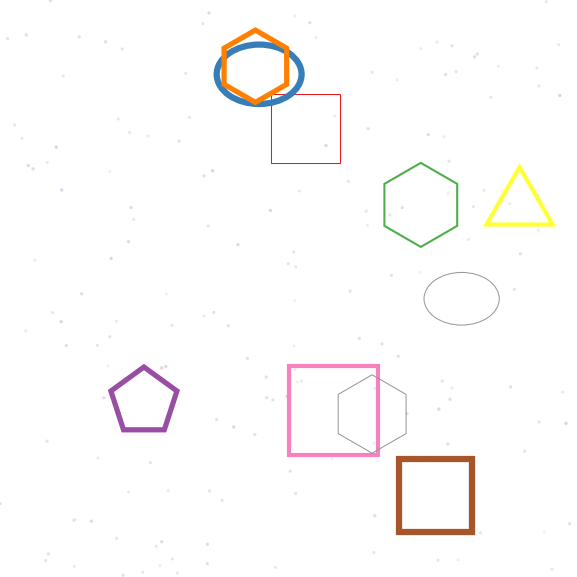[{"shape": "square", "thickness": 0.5, "radius": 0.3, "center": [0.529, 0.777]}, {"shape": "oval", "thickness": 3, "radius": 0.37, "center": [0.449, 0.87]}, {"shape": "hexagon", "thickness": 1, "radius": 0.36, "center": [0.729, 0.644]}, {"shape": "pentagon", "thickness": 2.5, "radius": 0.3, "center": [0.249, 0.303]}, {"shape": "hexagon", "thickness": 2.5, "radius": 0.31, "center": [0.442, 0.884]}, {"shape": "triangle", "thickness": 2, "radius": 0.33, "center": [0.9, 0.643]}, {"shape": "square", "thickness": 3, "radius": 0.31, "center": [0.754, 0.141]}, {"shape": "square", "thickness": 2, "radius": 0.39, "center": [0.578, 0.288]}, {"shape": "oval", "thickness": 0.5, "radius": 0.33, "center": [0.799, 0.482]}, {"shape": "hexagon", "thickness": 0.5, "radius": 0.34, "center": [0.644, 0.282]}]